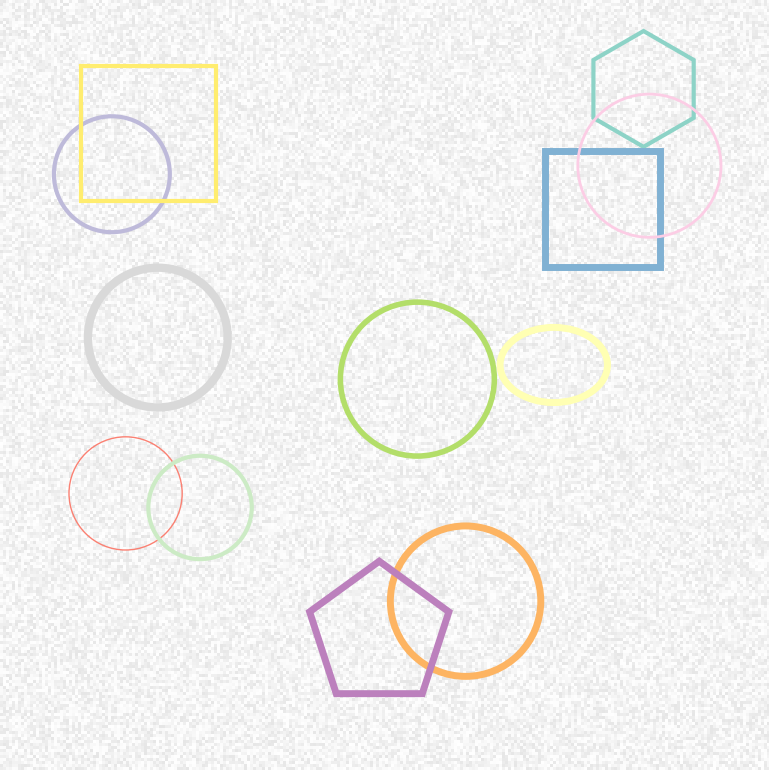[{"shape": "hexagon", "thickness": 1.5, "radius": 0.38, "center": [0.836, 0.884]}, {"shape": "oval", "thickness": 2.5, "radius": 0.35, "center": [0.719, 0.526]}, {"shape": "circle", "thickness": 1.5, "radius": 0.38, "center": [0.145, 0.774]}, {"shape": "circle", "thickness": 0.5, "radius": 0.37, "center": [0.163, 0.359]}, {"shape": "square", "thickness": 2.5, "radius": 0.38, "center": [0.783, 0.729]}, {"shape": "circle", "thickness": 2.5, "radius": 0.49, "center": [0.605, 0.219]}, {"shape": "circle", "thickness": 2, "radius": 0.5, "center": [0.542, 0.508]}, {"shape": "circle", "thickness": 1, "radius": 0.46, "center": [0.843, 0.785]}, {"shape": "circle", "thickness": 3, "radius": 0.45, "center": [0.205, 0.562]}, {"shape": "pentagon", "thickness": 2.5, "radius": 0.48, "center": [0.493, 0.176]}, {"shape": "circle", "thickness": 1.5, "radius": 0.34, "center": [0.26, 0.341]}, {"shape": "square", "thickness": 1.5, "radius": 0.44, "center": [0.193, 0.827]}]